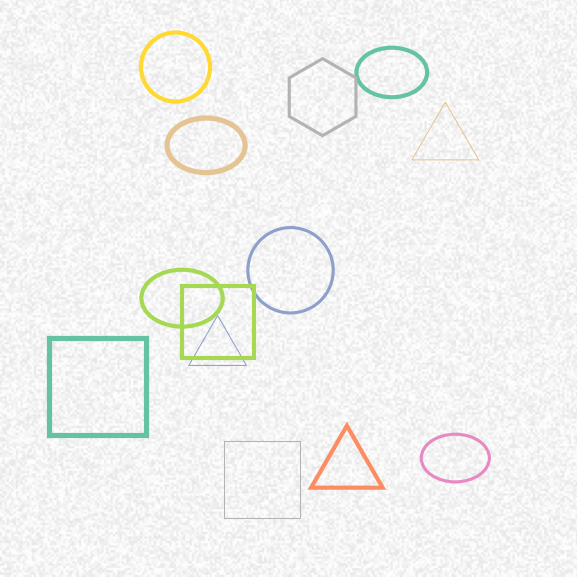[{"shape": "square", "thickness": 2.5, "radius": 0.42, "center": [0.169, 0.33]}, {"shape": "oval", "thickness": 2, "radius": 0.31, "center": [0.678, 0.874]}, {"shape": "triangle", "thickness": 2, "radius": 0.36, "center": [0.601, 0.19]}, {"shape": "triangle", "thickness": 0.5, "radius": 0.29, "center": [0.377, 0.395]}, {"shape": "circle", "thickness": 1.5, "radius": 0.37, "center": [0.503, 0.531]}, {"shape": "oval", "thickness": 1.5, "radius": 0.29, "center": [0.788, 0.206]}, {"shape": "square", "thickness": 2, "radius": 0.31, "center": [0.378, 0.441]}, {"shape": "oval", "thickness": 2, "radius": 0.35, "center": [0.315, 0.483]}, {"shape": "circle", "thickness": 2, "radius": 0.3, "center": [0.304, 0.883]}, {"shape": "oval", "thickness": 2.5, "radius": 0.34, "center": [0.357, 0.747]}, {"shape": "triangle", "thickness": 0.5, "radius": 0.33, "center": [0.771, 0.756]}, {"shape": "hexagon", "thickness": 1.5, "radius": 0.33, "center": [0.559, 0.831]}, {"shape": "square", "thickness": 0.5, "radius": 0.33, "center": [0.453, 0.169]}]